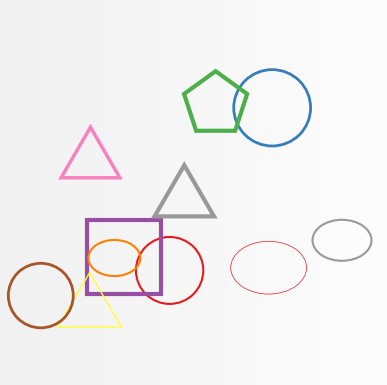[{"shape": "oval", "thickness": 0.5, "radius": 0.49, "center": [0.693, 0.305]}, {"shape": "circle", "thickness": 1.5, "radius": 0.43, "center": [0.438, 0.298]}, {"shape": "circle", "thickness": 2, "radius": 0.5, "center": [0.702, 0.72]}, {"shape": "pentagon", "thickness": 3, "radius": 0.43, "center": [0.556, 0.73]}, {"shape": "square", "thickness": 3, "radius": 0.48, "center": [0.321, 0.331]}, {"shape": "oval", "thickness": 1.5, "radius": 0.33, "center": [0.295, 0.33]}, {"shape": "triangle", "thickness": 1, "radius": 0.47, "center": [0.231, 0.198]}, {"shape": "circle", "thickness": 2, "radius": 0.42, "center": [0.105, 0.232]}, {"shape": "triangle", "thickness": 2.5, "radius": 0.44, "center": [0.233, 0.582]}, {"shape": "triangle", "thickness": 3, "radius": 0.44, "center": [0.476, 0.482]}, {"shape": "oval", "thickness": 1.5, "radius": 0.38, "center": [0.882, 0.376]}]